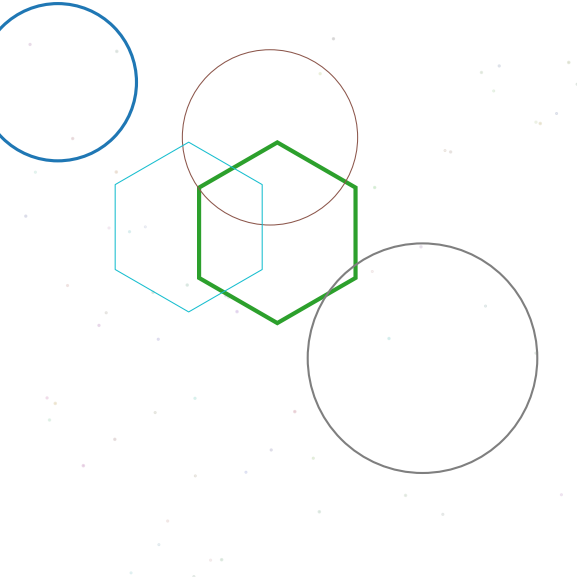[{"shape": "circle", "thickness": 1.5, "radius": 0.68, "center": [0.1, 0.857]}, {"shape": "hexagon", "thickness": 2, "radius": 0.78, "center": [0.48, 0.596]}, {"shape": "circle", "thickness": 0.5, "radius": 0.76, "center": [0.468, 0.761]}, {"shape": "circle", "thickness": 1, "radius": 0.99, "center": [0.732, 0.379]}, {"shape": "hexagon", "thickness": 0.5, "radius": 0.73, "center": [0.327, 0.606]}]